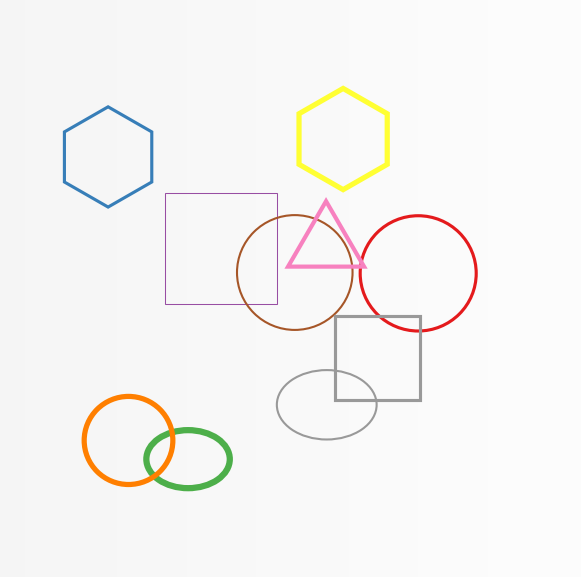[{"shape": "circle", "thickness": 1.5, "radius": 0.5, "center": [0.719, 0.526]}, {"shape": "hexagon", "thickness": 1.5, "radius": 0.43, "center": [0.186, 0.727]}, {"shape": "oval", "thickness": 3, "radius": 0.36, "center": [0.324, 0.204]}, {"shape": "square", "thickness": 0.5, "radius": 0.48, "center": [0.381, 0.568]}, {"shape": "circle", "thickness": 2.5, "radius": 0.38, "center": [0.221, 0.236]}, {"shape": "hexagon", "thickness": 2.5, "radius": 0.44, "center": [0.59, 0.758]}, {"shape": "circle", "thickness": 1, "radius": 0.5, "center": [0.507, 0.527]}, {"shape": "triangle", "thickness": 2, "radius": 0.38, "center": [0.561, 0.575]}, {"shape": "oval", "thickness": 1, "radius": 0.43, "center": [0.562, 0.298]}, {"shape": "square", "thickness": 1.5, "radius": 0.36, "center": [0.649, 0.379]}]